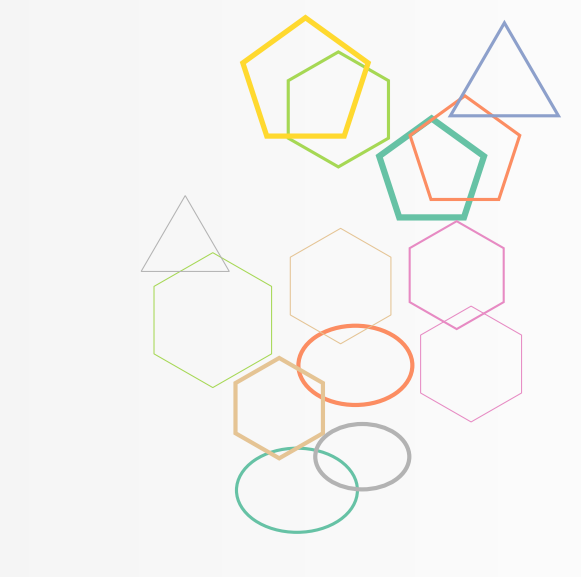[{"shape": "oval", "thickness": 1.5, "radius": 0.52, "center": [0.511, 0.15]}, {"shape": "pentagon", "thickness": 3, "radius": 0.47, "center": [0.743, 0.699]}, {"shape": "pentagon", "thickness": 1.5, "radius": 0.5, "center": [0.8, 0.734]}, {"shape": "oval", "thickness": 2, "radius": 0.49, "center": [0.611, 0.366]}, {"shape": "triangle", "thickness": 1.5, "radius": 0.54, "center": [0.868, 0.852]}, {"shape": "hexagon", "thickness": 0.5, "radius": 0.5, "center": [0.81, 0.369]}, {"shape": "hexagon", "thickness": 1, "radius": 0.47, "center": [0.786, 0.523]}, {"shape": "hexagon", "thickness": 1.5, "radius": 0.5, "center": [0.582, 0.81]}, {"shape": "hexagon", "thickness": 0.5, "radius": 0.58, "center": [0.366, 0.445]}, {"shape": "pentagon", "thickness": 2.5, "radius": 0.57, "center": [0.526, 0.855]}, {"shape": "hexagon", "thickness": 0.5, "radius": 0.5, "center": [0.586, 0.504]}, {"shape": "hexagon", "thickness": 2, "radius": 0.43, "center": [0.48, 0.292]}, {"shape": "oval", "thickness": 2, "radius": 0.4, "center": [0.623, 0.208]}, {"shape": "triangle", "thickness": 0.5, "radius": 0.44, "center": [0.319, 0.573]}]